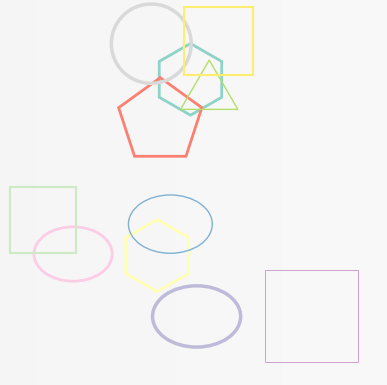[{"shape": "hexagon", "thickness": 2, "radius": 0.47, "center": [0.492, 0.794]}, {"shape": "hexagon", "thickness": 2, "radius": 0.47, "center": [0.406, 0.336]}, {"shape": "oval", "thickness": 2.5, "radius": 0.57, "center": [0.507, 0.178]}, {"shape": "pentagon", "thickness": 2, "radius": 0.56, "center": [0.414, 0.685]}, {"shape": "oval", "thickness": 1, "radius": 0.54, "center": [0.44, 0.418]}, {"shape": "triangle", "thickness": 1, "radius": 0.43, "center": [0.54, 0.759]}, {"shape": "oval", "thickness": 2, "radius": 0.5, "center": [0.189, 0.34]}, {"shape": "circle", "thickness": 2.5, "radius": 0.52, "center": [0.39, 0.887]}, {"shape": "square", "thickness": 0.5, "radius": 0.6, "center": [0.803, 0.18]}, {"shape": "square", "thickness": 1.5, "radius": 0.43, "center": [0.112, 0.429]}, {"shape": "square", "thickness": 1.5, "radius": 0.44, "center": [0.563, 0.894]}]